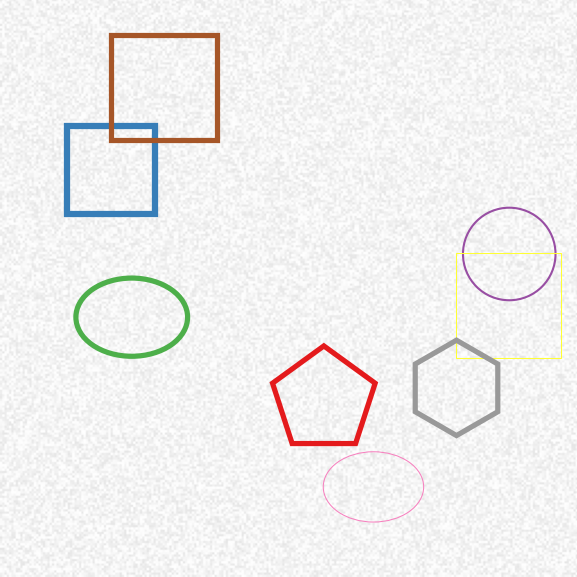[{"shape": "pentagon", "thickness": 2.5, "radius": 0.47, "center": [0.561, 0.307]}, {"shape": "square", "thickness": 3, "radius": 0.38, "center": [0.192, 0.704]}, {"shape": "oval", "thickness": 2.5, "radius": 0.48, "center": [0.228, 0.45]}, {"shape": "circle", "thickness": 1, "radius": 0.4, "center": [0.882, 0.559]}, {"shape": "square", "thickness": 0.5, "radius": 0.46, "center": [0.88, 0.469]}, {"shape": "square", "thickness": 2.5, "radius": 0.46, "center": [0.284, 0.848]}, {"shape": "oval", "thickness": 0.5, "radius": 0.43, "center": [0.647, 0.156]}, {"shape": "hexagon", "thickness": 2.5, "radius": 0.41, "center": [0.79, 0.327]}]